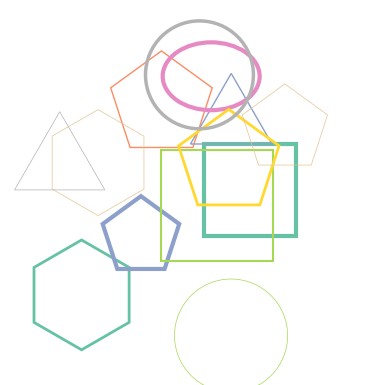[{"shape": "square", "thickness": 3, "radius": 0.59, "center": [0.65, 0.507]}, {"shape": "hexagon", "thickness": 2, "radius": 0.71, "center": [0.212, 0.234]}, {"shape": "pentagon", "thickness": 1, "radius": 0.69, "center": [0.419, 0.729]}, {"shape": "triangle", "thickness": 1, "radius": 0.61, "center": [0.601, 0.687]}, {"shape": "pentagon", "thickness": 3, "radius": 0.52, "center": [0.366, 0.386]}, {"shape": "oval", "thickness": 3, "radius": 0.63, "center": [0.548, 0.802]}, {"shape": "square", "thickness": 1.5, "radius": 0.72, "center": [0.564, 0.466]}, {"shape": "circle", "thickness": 0.5, "radius": 0.73, "center": [0.6, 0.128]}, {"shape": "pentagon", "thickness": 2, "radius": 0.69, "center": [0.594, 0.579]}, {"shape": "pentagon", "thickness": 0.5, "radius": 0.58, "center": [0.74, 0.666]}, {"shape": "hexagon", "thickness": 0.5, "radius": 0.69, "center": [0.255, 0.578]}, {"shape": "triangle", "thickness": 0.5, "radius": 0.68, "center": [0.155, 0.574]}, {"shape": "circle", "thickness": 2.5, "radius": 0.7, "center": [0.518, 0.806]}]